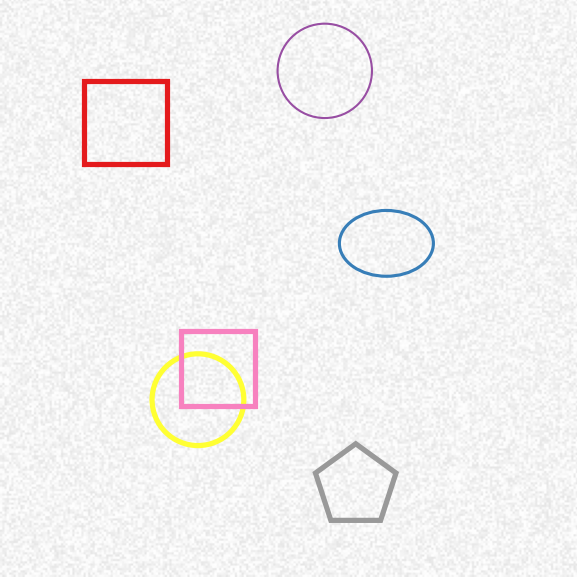[{"shape": "square", "thickness": 2.5, "radius": 0.36, "center": [0.217, 0.787]}, {"shape": "oval", "thickness": 1.5, "radius": 0.41, "center": [0.669, 0.578]}, {"shape": "circle", "thickness": 1, "radius": 0.41, "center": [0.562, 0.876]}, {"shape": "circle", "thickness": 2.5, "radius": 0.4, "center": [0.343, 0.307]}, {"shape": "square", "thickness": 2.5, "radius": 0.32, "center": [0.378, 0.361]}, {"shape": "pentagon", "thickness": 2.5, "radius": 0.37, "center": [0.616, 0.157]}]